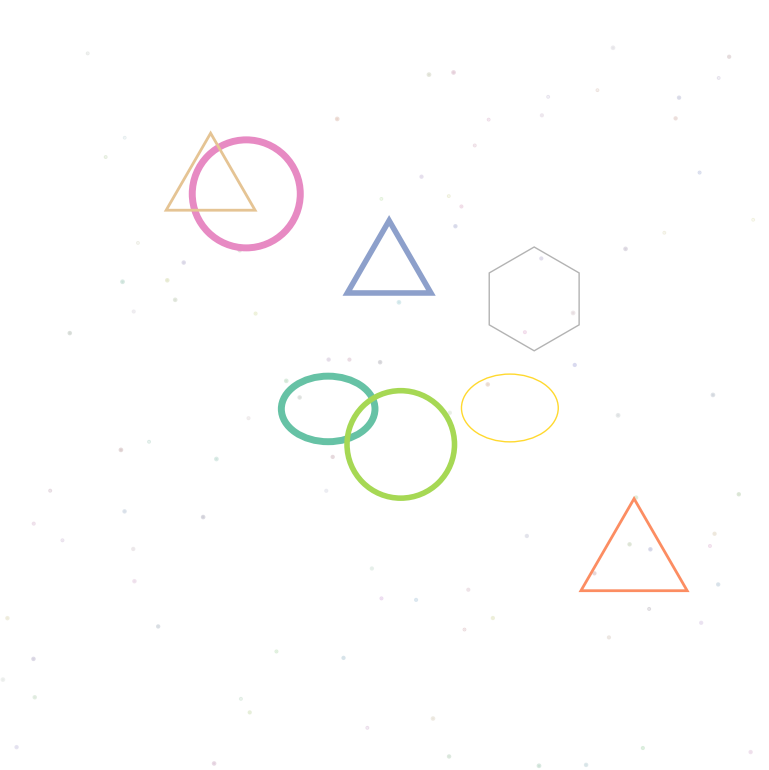[{"shape": "oval", "thickness": 2.5, "radius": 0.3, "center": [0.426, 0.469]}, {"shape": "triangle", "thickness": 1, "radius": 0.4, "center": [0.823, 0.273]}, {"shape": "triangle", "thickness": 2, "radius": 0.31, "center": [0.505, 0.651]}, {"shape": "circle", "thickness": 2.5, "radius": 0.35, "center": [0.32, 0.748]}, {"shape": "circle", "thickness": 2, "radius": 0.35, "center": [0.52, 0.423]}, {"shape": "oval", "thickness": 0.5, "radius": 0.31, "center": [0.662, 0.47]}, {"shape": "triangle", "thickness": 1, "radius": 0.33, "center": [0.274, 0.76]}, {"shape": "hexagon", "thickness": 0.5, "radius": 0.34, "center": [0.694, 0.612]}]